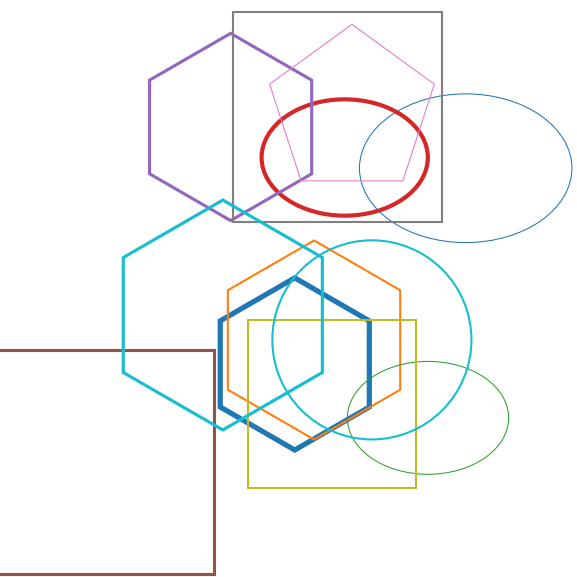[{"shape": "oval", "thickness": 0.5, "radius": 0.92, "center": [0.806, 0.708]}, {"shape": "hexagon", "thickness": 2.5, "radius": 0.75, "center": [0.51, 0.369]}, {"shape": "hexagon", "thickness": 1, "radius": 0.86, "center": [0.544, 0.41]}, {"shape": "oval", "thickness": 0.5, "radius": 0.7, "center": [0.741, 0.276]}, {"shape": "oval", "thickness": 2, "radius": 0.72, "center": [0.597, 0.726]}, {"shape": "hexagon", "thickness": 1.5, "radius": 0.81, "center": [0.399, 0.779]}, {"shape": "square", "thickness": 1.5, "radius": 0.97, "center": [0.177, 0.199]}, {"shape": "pentagon", "thickness": 0.5, "radius": 0.75, "center": [0.609, 0.807]}, {"shape": "square", "thickness": 1, "radius": 0.91, "center": [0.584, 0.797]}, {"shape": "square", "thickness": 1, "radius": 0.72, "center": [0.575, 0.3]}, {"shape": "hexagon", "thickness": 1.5, "radius": 1.0, "center": [0.386, 0.454]}, {"shape": "circle", "thickness": 1, "radius": 0.86, "center": [0.644, 0.411]}]